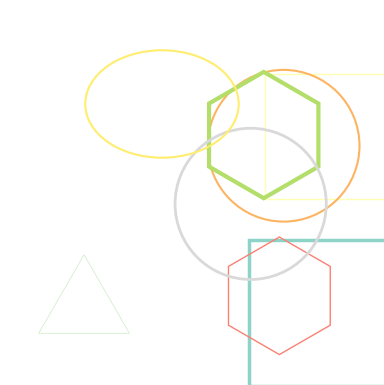[{"shape": "square", "thickness": 2.5, "radius": 0.95, "center": [0.836, 0.186]}, {"shape": "square", "thickness": 1, "radius": 0.81, "center": [0.851, 0.646]}, {"shape": "hexagon", "thickness": 1, "radius": 0.76, "center": [0.726, 0.232]}, {"shape": "circle", "thickness": 1.5, "radius": 0.99, "center": [0.737, 0.621]}, {"shape": "hexagon", "thickness": 3, "radius": 0.82, "center": [0.685, 0.649]}, {"shape": "circle", "thickness": 2, "radius": 0.98, "center": [0.651, 0.47]}, {"shape": "triangle", "thickness": 0.5, "radius": 0.68, "center": [0.218, 0.202]}, {"shape": "oval", "thickness": 1.5, "radius": 1.0, "center": [0.421, 0.73]}]